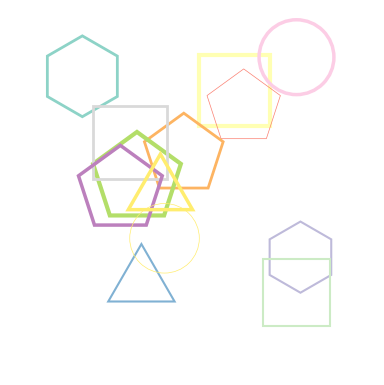[{"shape": "hexagon", "thickness": 2, "radius": 0.52, "center": [0.214, 0.802]}, {"shape": "square", "thickness": 3, "radius": 0.46, "center": [0.609, 0.765]}, {"shape": "hexagon", "thickness": 1.5, "radius": 0.46, "center": [0.78, 0.332]}, {"shape": "pentagon", "thickness": 0.5, "radius": 0.5, "center": [0.633, 0.721]}, {"shape": "triangle", "thickness": 1.5, "radius": 0.5, "center": [0.367, 0.267]}, {"shape": "pentagon", "thickness": 2, "radius": 0.54, "center": [0.477, 0.599]}, {"shape": "pentagon", "thickness": 3, "radius": 0.6, "center": [0.356, 0.537]}, {"shape": "circle", "thickness": 2.5, "radius": 0.49, "center": [0.77, 0.851]}, {"shape": "square", "thickness": 2, "radius": 0.48, "center": [0.338, 0.629]}, {"shape": "pentagon", "thickness": 2.5, "radius": 0.57, "center": [0.313, 0.508]}, {"shape": "square", "thickness": 1.5, "radius": 0.43, "center": [0.77, 0.24]}, {"shape": "circle", "thickness": 0.5, "radius": 0.45, "center": [0.427, 0.381]}, {"shape": "triangle", "thickness": 2.5, "radius": 0.48, "center": [0.417, 0.504]}]